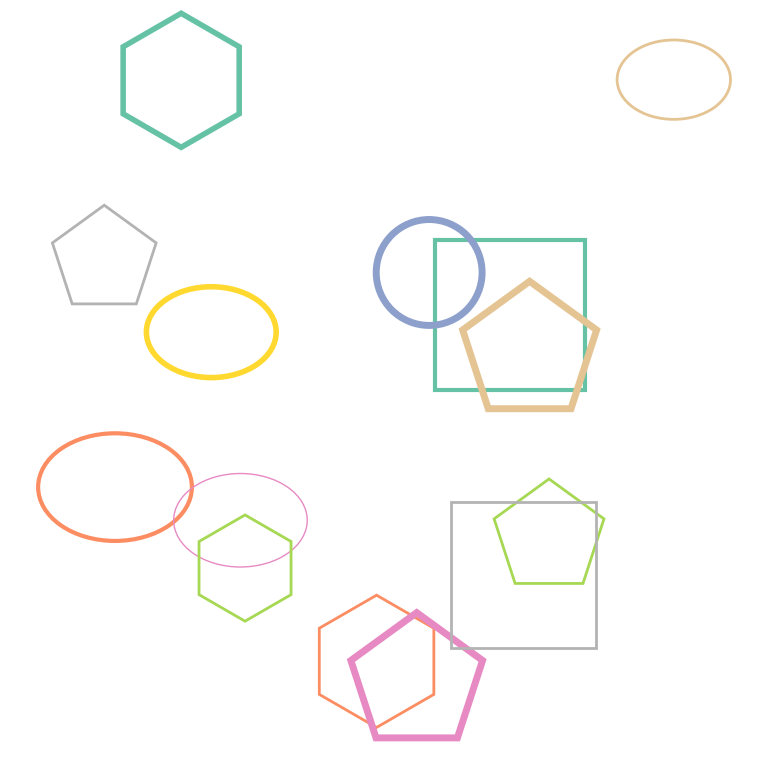[{"shape": "square", "thickness": 1.5, "radius": 0.49, "center": [0.662, 0.591]}, {"shape": "hexagon", "thickness": 2, "radius": 0.44, "center": [0.235, 0.896]}, {"shape": "oval", "thickness": 1.5, "radius": 0.5, "center": [0.149, 0.367]}, {"shape": "hexagon", "thickness": 1, "radius": 0.43, "center": [0.489, 0.141]}, {"shape": "circle", "thickness": 2.5, "radius": 0.34, "center": [0.557, 0.646]}, {"shape": "oval", "thickness": 0.5, "radius": 0.43, "center": [0.312, 0.324]}, {"shape": "pentagon", "thickness": 2.5, "radius": 0.45, "center": [0.541, 0.114]}, {"shape": "pentagon", "thickness": 1, "radius": 0.38, "center": [0.713, 0.303]}, {"shape": "hexagon", "thickness": 1, "radius": 0.34, "center": [0.318, 0.262]}, {"shape": "oval", "thickness": 2, "radius": 0.42, "center": [0.274, 0.569]}, {"shape": "oval", "thickness": 1, "radius": 0.37, "center": [0.875, 0.897]}, {"shape": "pentagon", "thickness": 2.5, "radius": 0.46, "center": [0.688, 0.543]}, {"shape": "square", "thickness": 1, "radius": 0.47, "center": [0.68, 0.253]}, {"shape": "pentagon", "thickness": 1, "radius": 0.35, "center": [0.135, 0.663]}]